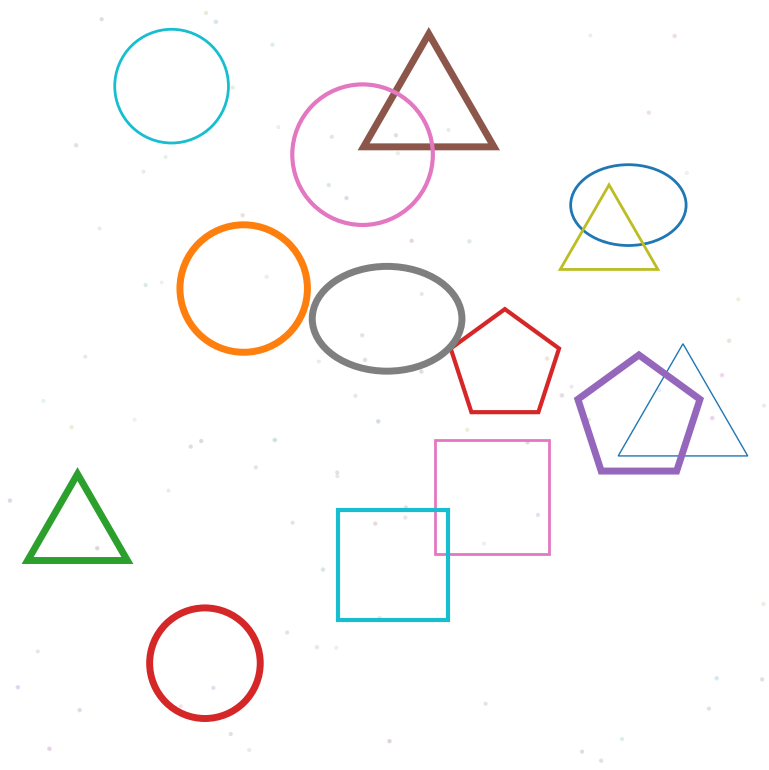[{"shape": "triangle", "thickness": 0.5, "radius": 0.49, "center": [0.887, 0.456]}, {"shape": "oval", "thickness": 1, "radius": 0.37, "center": [0.816, 0.734]}, {"shape": "circle", "thickness": 2.5, "radius": 0.41, "center": [0.316, 0.625]}, {"shape": "triangle", "thickness": 2.5, "radius": 0.37, "center": [0.101, 0.309]}, {"shape": "circle", "thickness": 2.5, "radius": 0.36, "center": [0.266, 0.139]}, {"shape": "pentagon", "thickness": 1.5, "radius": 0.37, "center": [0.656, 0.525]}, {"shape": "pentagon", "thickness": 2.5, "radius": 0.42, "center": [0.83, 0.456]}, {"shape": "triangle", "thickness": 2.5, "radius": 0.49, "center": [0.557, 0.858]}, {"shape": "circle", "thickness": 1.5, "radius": 0.46, "center": [0.471, 0.799]}, {"shape": "square", "thickness": 1, "radius": 0.37, "center": [0.639, 0.355]}, {"shape": "oval", "thickness": 2.5, "radius": 0.49, "center": [0.503, 0.586]}, {"shape": "triangle", "thickness": 1, "radius": 0.37, "center": [0.791, 0.687]}, {"shape": "square", "thickness": 1.5, "radius": 0.36, "center": [0.51, 0.267]}, {"shape": "circle", "thickness": 1, "radius": 0.37, "center": [0.223, 0.888]}]